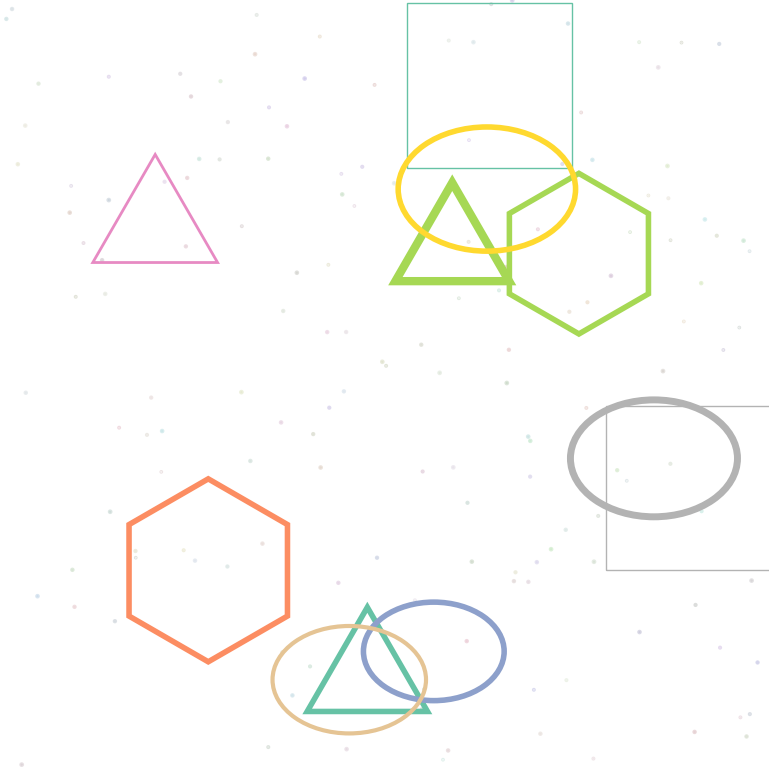[{"shape": "square", "thickness": 0.5, "radius": 0.54, "center": [0.635, 0.888]}, {"shape": "triangle", "thickness": 2, "radius": 0.45, "center": [0.477, 0.121]}, {"shape": "hexagon", "thickness": 2, "radius": 0.59, "center": [0.27, 0.259]}, {"shape": "oval", "thickness": 2, "radius": 0.46, "center": [0.563, 0.154]}, {"shape": "triangle", "thickness": 1, "radius": 0.47, "center": [0.202, 0.706]}, {"shape": "triangle", "thickness": 3, "radius": 0.43, "center": [0.587, 0.677]}, {"shape": "hexagon", "thickness": 2, "radius": 0.52, "center": [0.752, 0.671]}, {"shape": "oval", "thickness": 2, "radius": 0.58, "center": [0.632, 0.754]}, {"shape": "oval", "thickness": 1.5, "radius": 0.5, "center": [0.454, 0.117]}, {"shape": "square", "thickness": 0.5, "radius": 0.53, "center": [0.894, 0.366]}, {"shape": "oval", "thickness": 2.5, "radius": 0.54, "center": [0.849, 0.405]}]